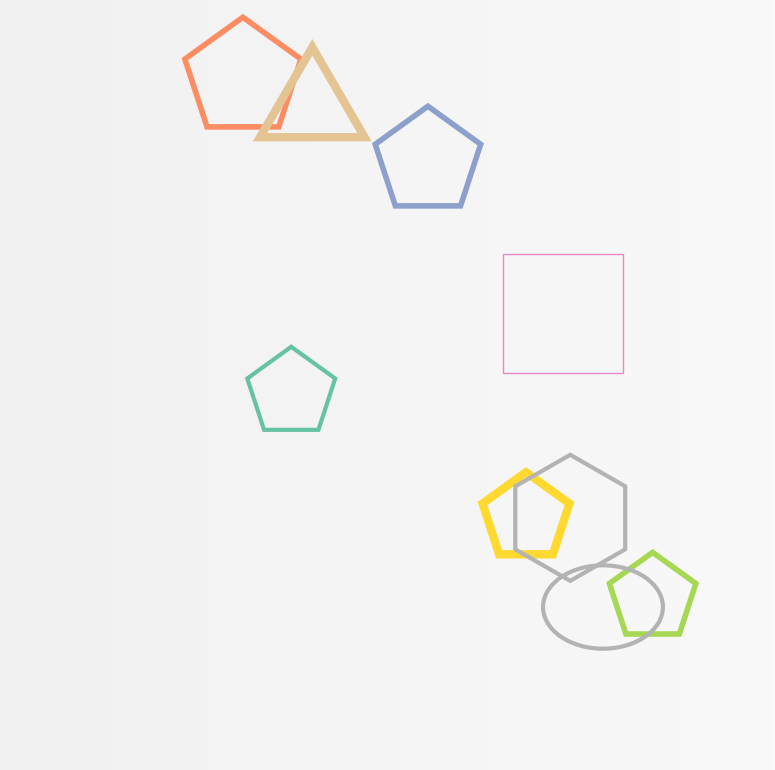[{"shape": "pentagon", "thickness": 1.5, "radius": 0.3, "center": [0.376, 0.49]}, {"shape": "pentagon", "thickness": 2, "radius": 0.39, "center": [0.313, 0.899]}, {"shape": "pentagon", "thickness": 2, "radius": 0.36, "center": [0.552, 0.791]}, {"shape": "square", "thickness": 0.5, "radius": 0.39, "center": [0.727, 0.593]}, {"shape": "pentagon", "thickness": 2, "radius": 0.29, "center": [0.842, 0.224]}, {"shape": "pentagon", "thickness": 3, "radius": 0.29, "center": [0.679, 0.328]}, {"shape": "triangle", "thickness": 3, "radius": 0.39, "center": [0.403, 0.861]}, {"shape": "oval", "thickness": 1.5, "radius": 0.39, "center": [0.778, 0.212]}, {"shape": "hexagon", "thickness": 1.5, "radius": 0.41, "center": [0.736, 0.327]}]